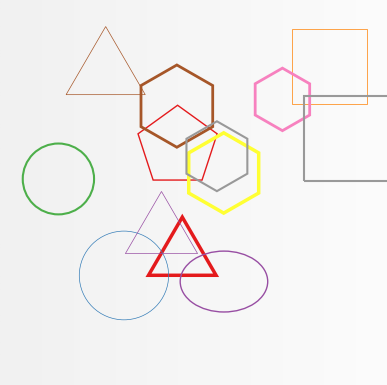[{"shape": "pentagon", "thickness": 1, "radius": 0.54, "center": [0.458, 0.619]}, {"shape": "triangle", "thickness": 2.5, "radius": 0.5, "center": [0.47, 0.335]}, {"shape": "circle", "thickness": 0.5, "radius": 0.58, "center": [0.32, 0.285]}, {"shape": "circle", "thickness": 1.5, "radius": 0.46, "center": [0.151, 0.535]}, {"shape": "triangle", "thickness": 0.5, "radius": 0.54, "center": [0.417, 0.395]}, {"shape": "oval", "thickness": 1, "radius": 0.56, "center": [0.578, 0.269]}, {"shape": "square", "thickness": 0.5, "radius": 0.49, "center": [0.85, 0.827]}, {"shape": "hexagon", "thickness": 2.5, "radius": 0.52, "center": [0.577, 0.551]}, {"shape": "triangle", "thickness": 0.5, "radius": 0.59, "center": [0.273, 0.813]}, {"shape": "hexagon", "thickness": 2, "radius": 0.53, "center": [0.456, 0.724]}, {"shape": "hexagon", "thickness": 2, "radius": 0.41, "center": [0.729, 0.742]}, {"shape": "hexagon", "thickness": 1.5, "radius": 0.45, "center": [0.56, 0.594]}, {"shape": "square", "thickness": 1.5, "radius": 0.55, "center": [0.896, 0.641]}]